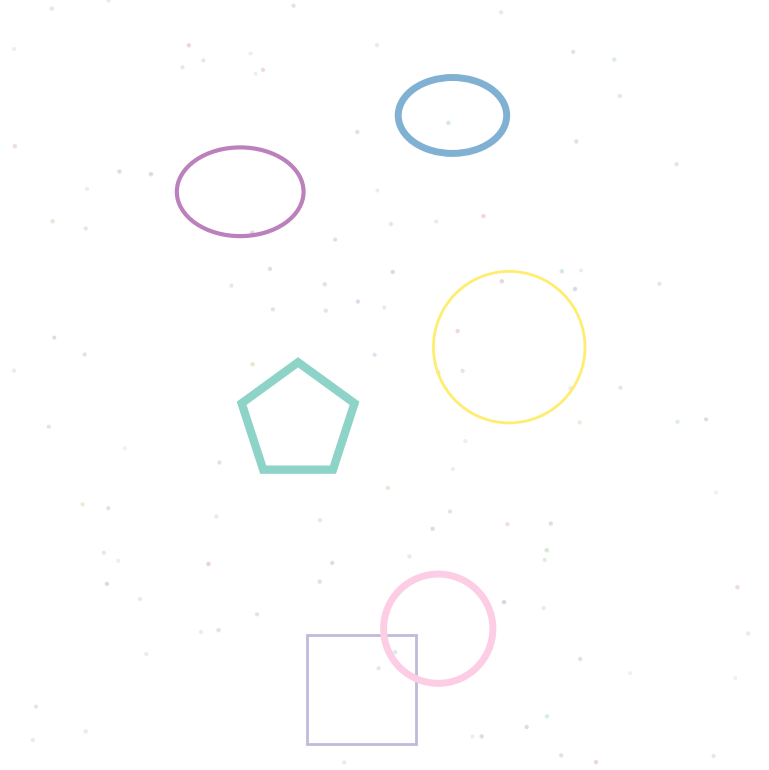[{"shape": "pentagon", "thickness": 3, "radius": 0.39, "center": [0.387, 0.452]}, {"shape": "square", "thickness": 1, "radius": 0.36, "center": [0.47, 0.105]}, {"shape": "oval", "thickness": 2.5, "radius": 0.35, "center": [0.588, 0.85]}, {"shape": "circle", "thickness": 2.5, "radius": 0.35, "center": [0.569, 0.183]}, {"shape": "oval", "thickness": 1.5, "radius": 0.41, "center": [0.312, 0.751]}, {"shape": "circle", "thickness": 1, "radius": 0.49, "center": [0.661, 0.549]}]